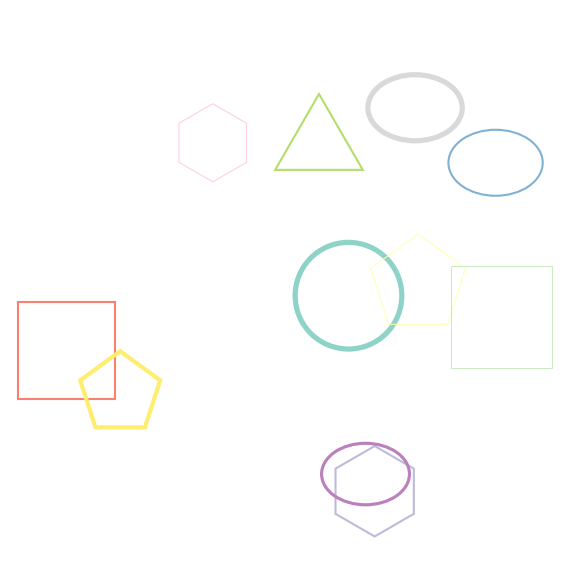[{"shape": "circle", "thickness": 2.5, "radius": 0.46, "center": [0.603, 0.487]}, {"shape": "pentagon", "thickness": 0.5, "radius": 0.43, "center": [0.724, 0.508]}, {"shape": "hexagon", "thickness": 1, "radius": 0.39, "center": [0.649, 0.148]}, {"shape": "square", "thickness": 1, "radius": 0.42, "center": [0.115, 0.392]}, {"shape": "oval", "thickness": 1, "radius": 0.41, "center": [0.858, 0.717]}, {"shape": "triangle", "thickness": 1, "radius": 0.44, "center": [0.552, 0.749]}, {"shape": "hexagon", "thickness": 0.5, "radius": 0.34, "center": [0.368, 0.752]}, {"shape": "oval", "thickness": 2.5, "radius": 0.41, "center": [0.719, 0.813]}, {"shape": "oval", "thickness": 1.5, "radius": 0.38, "center": [0.633, 0.178]}, {"shape": "square", "thickness": 0.5, "radius": 0.44, "center": [0.868, 0.45]}, {"shape": "pentagon", "thickness": 2, "radius": 0.36, "center": [0.208, 0.318]}]